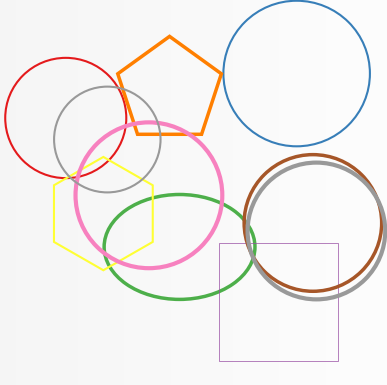[{"shape": "circle", "thickness": 1.5, "radius": 0.78, "center": [0.17, 0.694]}, {"shape": "circle", "thickness": 1.5, "radius": 0.95, "center": [0.766, 0.809]}, {"shape": "oval", "thickness": 2.5, "radius": 0.97, "center": [0.463, 0.359]}, {"shape": "square", "thickness": 0.5, "radius": 0.76, "center": [0.719, 0.217]}, {"shape": "pentagon", "thickness": 2.5, "radius": 0.7, "center": [0.438, 0.765]}, {"shape": "hexagon", "thickness": 1.5, "radius": 0.74, "center": [0.267, 0.445]}, {"shape": "circle", "thickness": 2.5, "radius": 0.89, "center": [0.807, 0.421]}, {"shape": "circle", "thickness": 3, "radius": 0.95, "center": [0.384, 0.493]}, {"shape": "circle", "thickness": 1.5, "radius": 0.69, "center": [0.277, 0.638]}, {"shape": "circle", "thickness": 3, "radius": 0.89, "center": [0.817, 0.4]}]